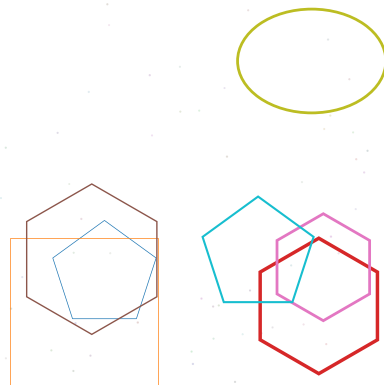[{"shape": "pentagon", "thickness": 0.5, "radius": 0.71, "center": [0.271, 0.286]}, {"shape": "square", "thickness": 0.5, "radius": 0.96, "center": [0.219, 0.191]}, {"shape": "hexagon", "thickness": 2.5, "radius": 0.88, "center": [0.828, 0.205]}, {"shape": "hexagon", "thickness": 1, "radius": 0.98, "center": [0.238, 0.327]}, {"shape": "hexagon", "thickness": 2, "radius": 0.69, "center": [0.84, 0.306]}, {"shape": "oval", "thickness": 2, "radius": 0.96, "center": [0.81, 0.842]}, {"shape": "pentagon", "thickness": 1.5, "radius": 0.76, "center": [0.67, 0.338]}]